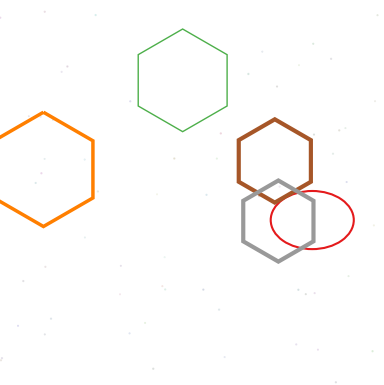[{"shape": "oval", "thickness": 1.5, "radius": 0.54, "center": [0.811, 0.428]}, {"shape": "hexagon", "thickness": 1, "radius": 0.67, "center": [0.474, 0.791]}, {"shape": "hexagon", "thickness": 2.5, "radius": 0.74, "center": [0.113, 0.56]}, {"shape": "hexagon", "thickness": 3, "radius": 0.54, "center": [0.714, 0.582]}, {"shape": "hexagon", "thickness": 3, "radius": 0.53, "center": [0.723, 0.426]}]